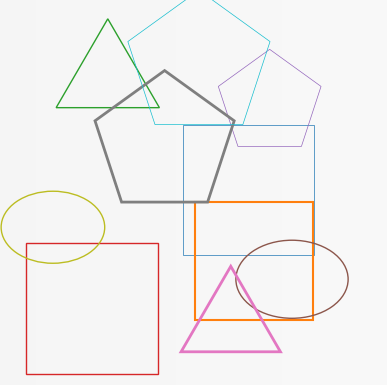[{"shape": "square", "thickness": 0.5, "radius": 0.84, "center": [0.642, 0.506]}, {"shape": "square", "thickness": 1.5, "radius": 0.76, "center": [0.656, 0.321]}, {"shape": "triangle", "thickness": 1, "radius": 0.77, "center": [0.278, 0.797]}, {"shape": "square", "thickness": 1, "radius": 0.85, "center": [0.237, 0.199]}, {"shape": "pentagon", "thickness": 0.5, "radius": 0.7, "center": [0.696, 0.732]}, {"shape": "oval", "thickness": 1, "radius": 0.72, "center": [0.754, 0.275]}, {"shape": "triangle", "thickness": 2, "radius": 0.74, "center": [0.596, 0.16]}, {"shape": "pentagon", "thickness": 2, "radius": 0.94, "center": [0.425, 0.628]}, {"shape": "oval", "thickness": 1, "radius": 0.67, "center": [0.137, 0.41]}, {"shape": "pentagon", "thickness": 0.5, "radius": 0.96, "center": [0.513, 0.832]}]